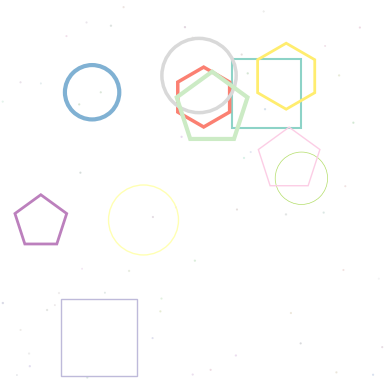[{"shape": "square", "thickness": 1.5, "radius": 0.45, "center": [0.691, 0.757]}, {"shape": "circle", "thickness": 1, "radius": 0.45, "center": [0.373, 0.429]}, {"shape": "square", "thickness": 1, "radius": 0.5, "center": [0.257, 0.124]}, {"shape": "hexagon", "thickness": 2.5, "radius": 0.39, "center": [0.529, 0.748]}, {"shape": "circle", "thickness": 3, "radius": 0.35, "center": [0.239, 0.76]}, {"shape": "circle", "thickness": 0.5, "radius": 0.34, "center": [0.783, 0.537]}, {"shape": "pentagon", "thickness": 1, "radius": 0.42, "center": [0.751, 0.586]}, {"shape": "circle", "thickness": 2.5, "radius": 0.48, "center": [0.517, 0.804]}, {"shape": "pentagon", "thickness": 2, "radius": 0.35, "center": [0.106, 0.423]}, {"shape": "pentagon", "thickness": 3, "radius": 0.48, "center": [0.551, 0.717]}, {"shape": "hexagon", "thickness": 2, "radius": 0.43, "center": [0.743, 0.802]}]